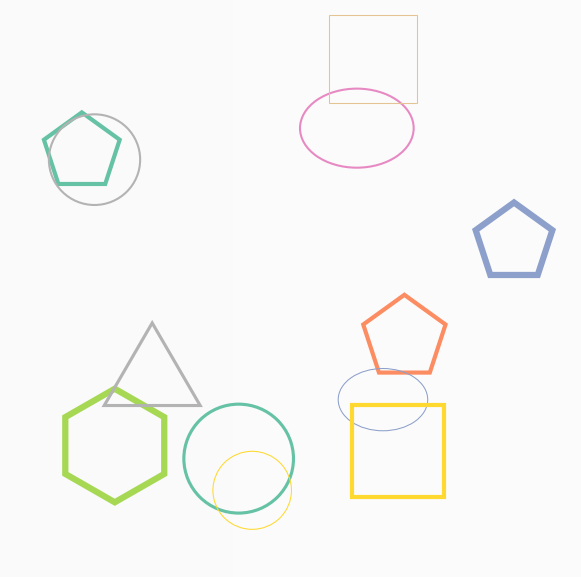[{"shape": "circle", "thickness": 1.5, "radius": 0.47, "center": [0.411, 0.205]}, {"shape": "pentagon", "thickness": 2, "radius": 0.34, "center": [0.141, 0.736]}, {"shape": "pentagon", "thickness": 2, "radius": 0.37, "center": [0.696, 0.414]}, {"shape": "oval", "thickness": 0.5, "radius": 0.39, "center": [0.659, 0.307]}, {"shape": "pentagon", "thickness": 3, "radius": 0.35, "center": [0.884, 0.579]}, {"shape": "oval", "thickness": 1, "radius": 0.49, "center": [0.614, 0.777]}, {"shape": "hexagon", "thickness": 3, "radius": 0.49, "center": [0.197, 0.228]}, {"shape": "square", "thickness": 2, "radius": 0.4, "center": [0.684, 0.218]}, {"shape": "circle", "thickness": 0.5, "radius": 0.34, "center": [0.434, 0.15]}, {"shape": "square", "thickness": 0.5, "radius": 0.38, "center": [0.642, 0.897]}, {"shape": "triangle", "thickness": 1.5, "radius": 0.48, "center": [0.262, 0.345]}, {"shape": "circle", "thickness": 1, "radius": 0.39, "center": [0.163, 0.723]}]